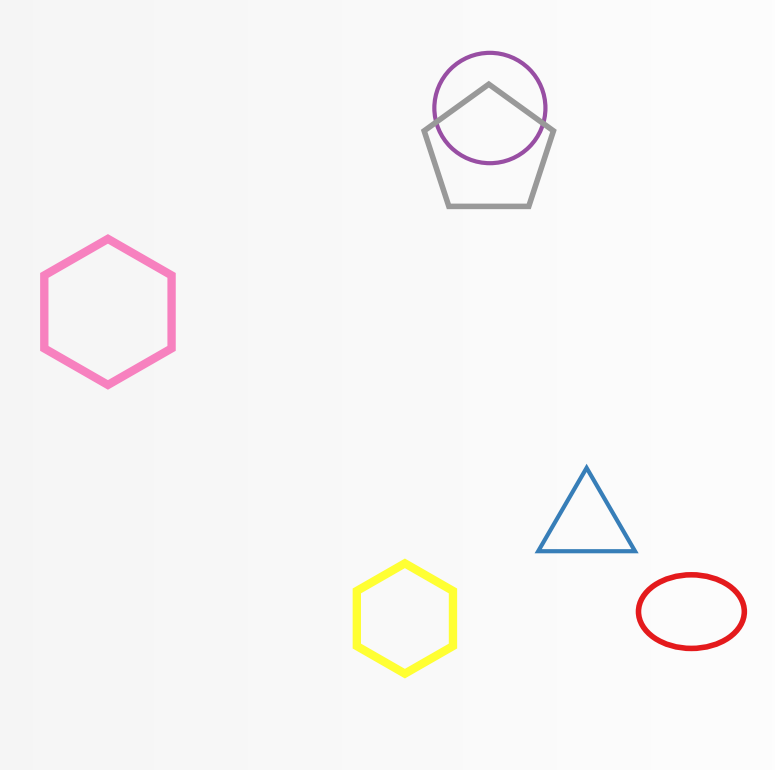[{"shape": "oval", "thickness": 2, "radius": 0.34, "center": [0.892, 0.206]}, {"shape": "triangle", "thickness": 1.5, "radius": 0.36, "center": [0.757, 0.32]}, {"shape": "circle", "thickness": 1.5, "radius": 0.36, "center": [0.632, 0.86]}, {"shape": "hexagon", "thickness": 3, "radius": 0.36, "center": [0.522, 0.197]}, {"shape": "hexagon", "thickness": 3, "radius": 0.47, "center": [0.139, 0.595]}, {"shape": "pentagon", "thickness": 2, "radius": 0.44, "center": [0.631, 0.803]}]